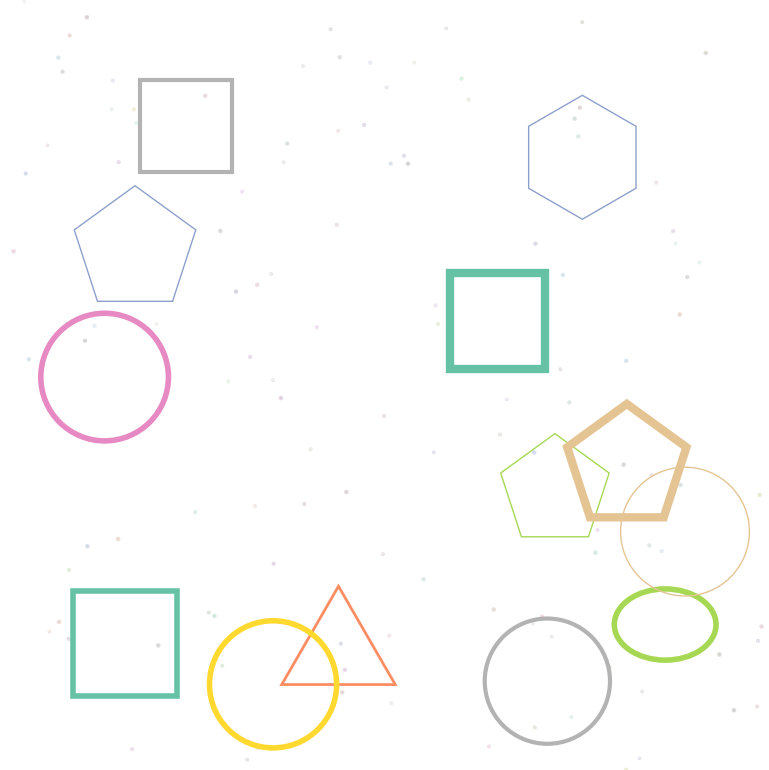[{"shape": "square", "thickness": 2, "radius": 0.34, "center": [0.162, 0.164]}, {"shape": "square", "thickness": 3, "radius": 0.31, "center": [0.646, 0.583]}, {"shape": "triangle", "thickness": 1, "radius": 0.43, "center": [0.44, 0.154]}, {"shape": "pentagon", "thickness": 0.5, "radius": 0.41, "center": [0.175, 0.676]}, {"shape": "hexagon", "thickness": 0.5, "radius": 0.4, "center": [0.756, 0.796]}, {"shape": "circle", "thickness": 2, "radius": 0.41, "center": [0.136, 0.51]}, {"shape": "pentagon", "thickness": 0.5, "radius": 0.37, "center": [0.721, 0.363]}, {"shape": "oval", "thickness": 2, "radius": 0.33, "center": [0.864, 0.189]}, {"shape": "circle", "thickness": 2, "radius": 0.41, "center": [0.355, 0.111]}, {"shape": "pentagon", "thickness": 3, "radius": 0.41, "center": [0.814, 0.394]}, {"shape": "circle", "thickness": 0.5, "radius": 0.42, "center": [0.89, 0.31]}, {"shape": "square", "thickness": 1.5, "radius": 0.3, "center": [0.241, 0.836]}, {"shape": "circle", "thickness": 1.5, "radius": 0.41, "center": [0.711, 0.115]}]